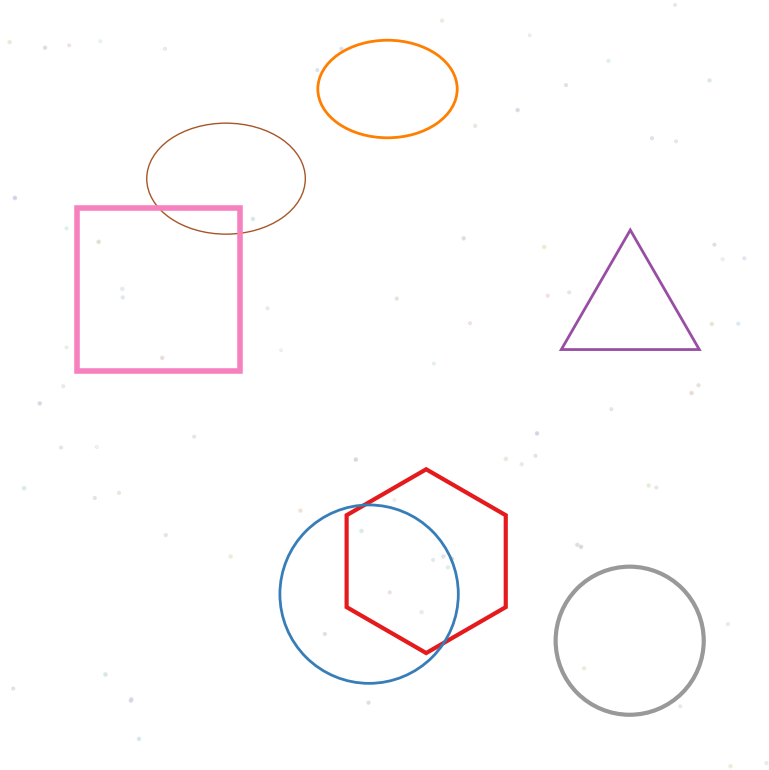[{"shape": "hexagon", "thickness": 1.5, "radius": 0.6, "center": [0.553, 0.271]}, {"shape": "circle", "thickness": 1, "radius": 0.58, "center": [0.479, 0.228]}, {"shape": "triangle", "thickness": 1, "radius": 0.52, "center": [0.819, 0.598]}, {"shape": "oval", "thickness": 1, "radius": 0.45, "center": [0.503, 0.884]}, {"shape": "oval", "thickness": 0.5, "radius": 0.51, "center": [0.294, 0.768]}, {"shape": "square", "thickness": 2, "radius": 0.53, "center": [0.205, 0.624]}, {"shape": "circle", "thickness": 1.5, "radius": 0.48, "center": [0.818, 0.168]}]